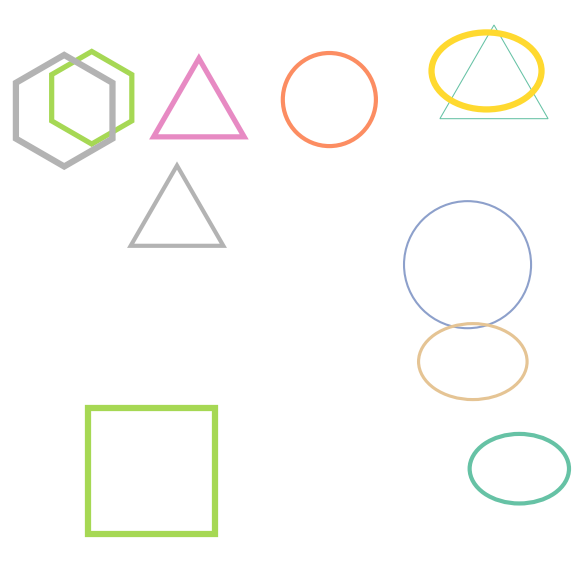[{"shape": "triangle", "thickness": 0.5, "radius": 0.54, "center": [0.855, 0.848]}, {"shape": "oval", "thickness": 2, "radius": 0.43, "center": [0.899, 0.188]}, {"shape": "circle", "thickness": 2, "radius": 0.4, "center": [0.57, 0.827]}, {"shape": "circle", "thickness": 1, "radius": 0.55, "center": [0.81, 0.541]}, {"shape": "triangle", "thickness": 2.5, "radius": 0.45, "center": [0.344, 0.807]}, {"shape": "square", "thickness": 3, "radius": 0.55, "center": [0.262, 0.184]}, {"shape": "hexagon", "thickness": 2.5, "radius": 0.4, "center": [0.159, 0.83]}, {"shape": "oval", "thickness": 3, "radius": 0.48, "center": [0.842, 0.876]}, {"shape": "oval", "thickness": 1.5, "radius": 0.47, "center": [0.819, 0.373]}, {"shape": "triangle", "thickness": 2, "radius": 0.46, "center": [0.307, 0.62]}, {"shape": "hexagon", "thickness": 3, "radius": 0.48, "center": [0.111, 0.807]}]